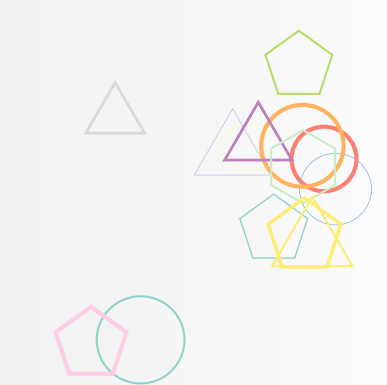[{"shape": "pentagon", "thickness": 1, "radius": 0.46, "center": [0.706, 0.404]}, {"shape": "circle", "thickness": 1.5, "radius": 0.57, "center": [0.363, 0.117]}, {"shape": "oval", "thickness": 0.5, "radius": 0.42, "center": [0.648, 0.618]}, {"shape": "triangle", "thickness": 0.5, "radius": 0.57, "center": [0.6, 0.603]}, {"shape": "circle", "thickness": 3, "radius": 0.42, "center": [0.836, 0.587]}, {"shape": "circle", "thickness": 0.5, "radius": 0.46, "center": [0.866, 0.509]}, {"shape": "circle", "thickness": 3, "radius": 0.53, "center": [0.78, 0.621]}, {"shape": "pentagon", "thickness": 1.5, "radius": 0.45, "center": [0.771, 0.829]}, {"shape": "pentagon", "thickness": 3, "radius": 0.48, "center": [0.235, 0.107]}, {"shape": "triangle", "thickness": 2, "radius": 0.44, "center": [0.297, 0.698]}, {"shape": "triangle", "thickness": 2, "radius": 0.5, "center": [0.667, 0.634]}, {"shape": "hexagon", "thickness": 1.5, "radius": 0.48, "center": [0.782, 0.567]}, {"shape": "pentagon", "thickness": 2.5, "radius": 0.49, "center": [0.786, 0.387]}, {"shape": "triangle", "thickness": 1.5, "radius": 0.6, "center": [0.806, 0.369]}]